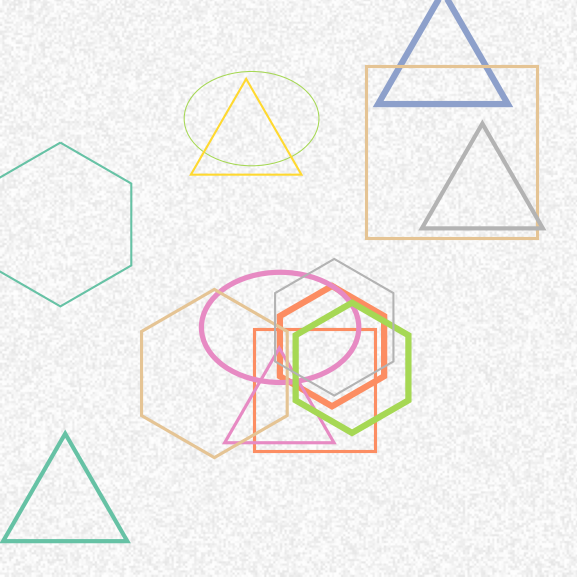[{"shape": "hexagon", "thickness": 1, "radius": 0.71, "center": [0.105, 0.61]}, {"shape": "triangle", "thickness": 2, "radius": 0.62, "center": [0.113, 0.124]}, {"shape": "square", "thickness": 1.5, "radius": 0.53, "center": [0.545, 0.324]}, {"shape": "hexagon", "thickness": 3, "radius": 0.52, "center": [0.575, 0.4]}, {"shape": "triangle", "thickness": 3, "radius": 0.65, "center": [0.767, 0.884]}, {"shape": "triangle", "thickness": 1.5, "radius": 0.55, "center": [0.484, 0.287]}, {"shape": "oval", "thickness": 2.5, "radius": 0.68, "center": [0.485, 0.432]}, {"shape": "hexagon", "thickness": 3, "radius": 0.56, "center": [0.61, 0.362]}, {"shape": "oval", "thickness": 0.5, "radius": 0.58, "center": [0.436, 0.794]}, {"shape": "triangle", "thickness": 1, "radius": 0.55, "center": [0.426, 0.752]}, {"shape": "hexagon", "thickness": 1.5, "radius": 0.73, "center": [0.371, 0.352]}, {"shape": "square", "thickness": 1.5, "radius": 0.74, "center": [0.782, 0.736]}, {"shape": "hexagon", "thickness": 1, "radius": 0.59, "center": [0.579, 0.432]}, {"shape": "triangle", "thickness": 2, "radius": 0.6, "center": [0.835, 0.664]}]